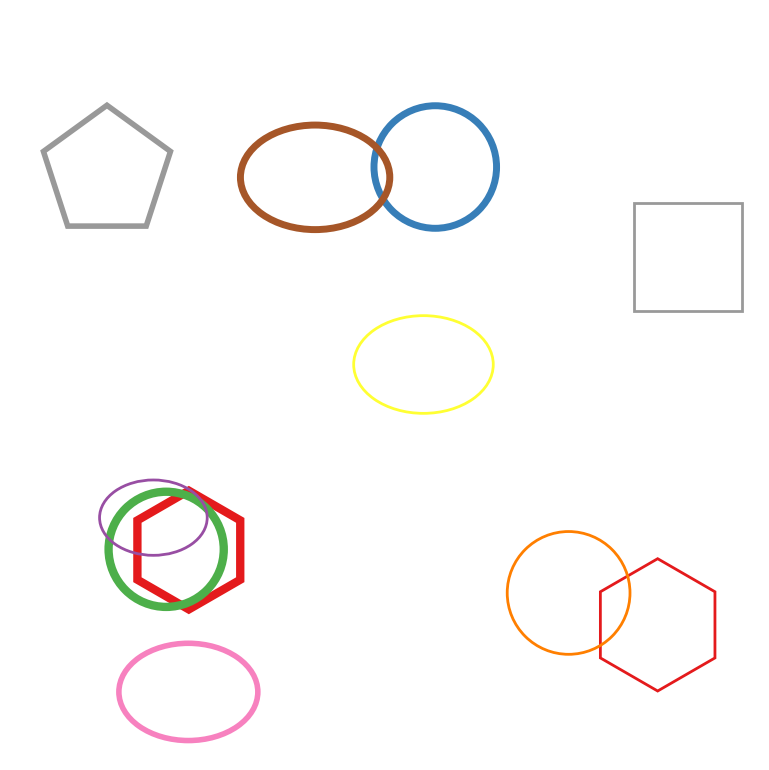[{"shape": "hexagon", "thickness": 3, "radius": 0.39, "center": [0.245, 0.286]}, {"shape": "hexagon", "thickness": 1, "radius": 0.43, "center": [0.854, 0.189]}, {"shape": "circle", "thickness": 2.5, "radius": 0.4, "center": [0.565, 0.783]}, {"shape": "circle", "thickness": 3, "radius": 0.37, "center": [0.216, 0.287]}, {"shape": "oval", "thickness": 1, "radius": 0.35, "center": [0.199, 0.328]}, {"shape": "circle", "thickness": 1, "radius": 0.4, "center": [0.738, 0.23]}, {"shape": "oval", "thickness": 1, "radius": 0.45, "center": [0.55, 0.527]}, {"shape": "oval", "thickness": 2.5, "radius": 0.48, "center": [0.409, 0.77]}, {"shape": "oval", "thickness": 2, "radius": 0.45, "center": [0.245, 0.101]}, {"shape": "square", "thickness": 1, "radius": 0.35, "center": [0.894, 0.666]}, {"shape": "pentagon", "thickness": 2, "radius": 0.43, "center": [0.139, 0.777]}]